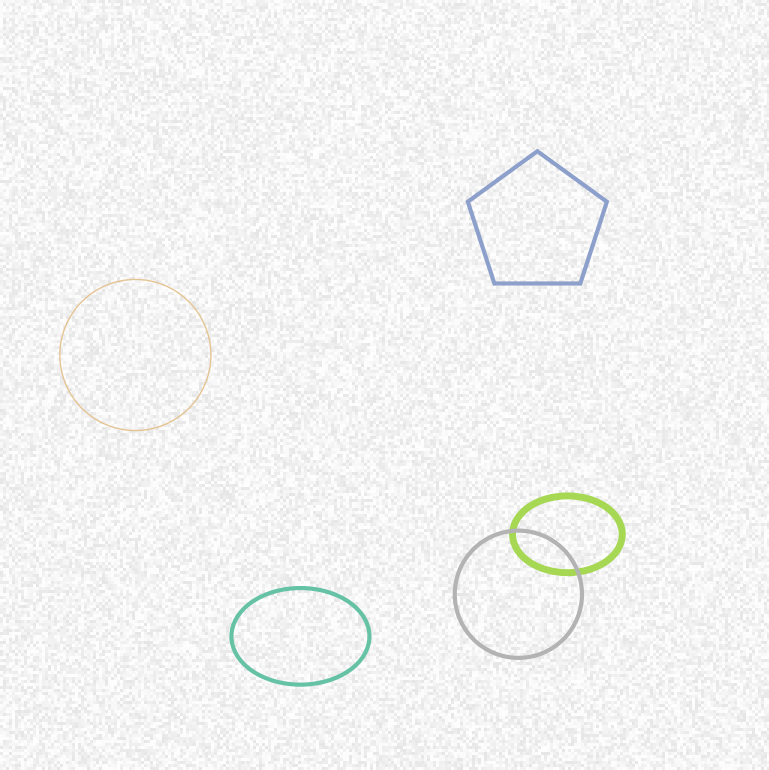[{"shape": "oval", "thickness": 1.5, "radius": 0.45, "center": [0.39, 0.174]}, {"shape": "pentagon", "thickness": 1.5, "radius": 0.47, "center": [0.698, 0.709]}, {"shape": "oval", "thickness": 2.5, "radius": 0.36, "center": [0.737, 0.306]}, {"shape": "circle", "thickness": 0.5, "radius": 0.49, "center": [0.176, 0.539]}, {"shape": "circle", "thickness": 1.5, "radius": 0.41, "center": [0.673, 0.228]}]